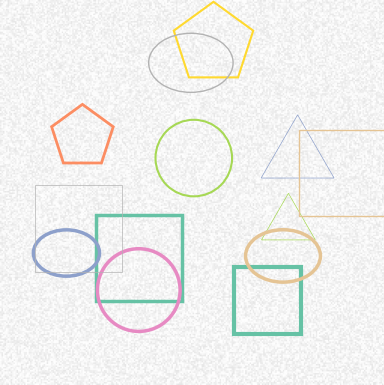[{"shape": "square", "thickness": 3, "radius": 0.43, "center": [0.694, 0.219]}, {"shape": "square", "thickness": 2.5, "radius": 0.56, "center": [0.361, 0.329]}, {"shape": "pentagon", "thickness": 2, "radius": 0.42, "center": [0.214, 0.645]}, {"shape": "triangle", "thickness": 0.5, "radius": 0.55, "center": [0.773, 0.592]}, {"shape": "oval", "thickness": 2.5, "radius": 0.43, "center": [0.173, 0.343]}, {"shape": "circle", "thickness": 2.5, "radius": 0.54, "center": [0.36, 0.247]}, {"shape": "circle", "thickness": 1.5, "radius": 0.5, "center": [0.503, 0.589]}, {"shape": "triangle", "thickness": 0.5, "radius": 0.4, "center": [0.749, 0.417]}, {"shape": "pentagon", "thickness": 1.5, "radius": 0.54, "center": [0.555, 0.887]}, {"shape": "oval", "thickness": 2.5, "radius": 0.49, "center": [0.735, 0.335]}, {"shape": "square", "thickness": 1, "radius": 0.56, "center": [0.888, 0.551]}, {"shape": "oval", "thickness": 1, "radius": 0.55, "center": [0.496, 0.837]}, {"shape": "square", "thickness": 0.5, "radius": 0.57, "center": [0.205, 0.406]}]